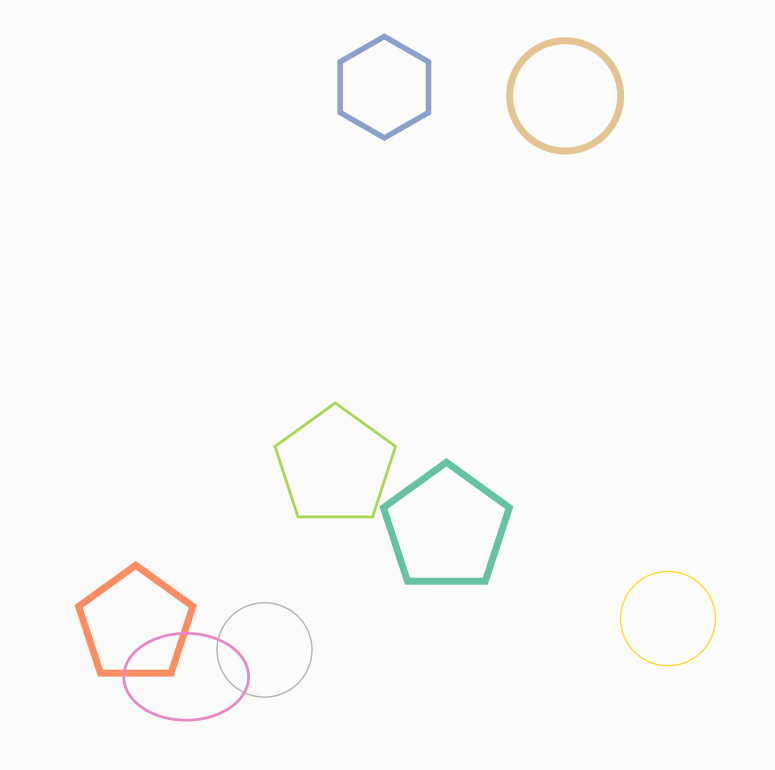[{"shape": "pentagon", "thickness": 2.5, "radius": 0.43, "center": [0.576, 0.314]}, {"shape": "pentagon", "thickness": 2.5, "radius": 0.39, "center": [0.175, 0.188]}, {"shape": "hexagon", "thickness": 2, "radius": 0.33, "center": [0.496, 0.887]}, {"shape": "oval", "thickness": 1, "radius": 0.4, "center": [0.24, 0.121]}, {"shape": "pentagon", "thickness": 1, "radius": 0.41, "center": [0.433, 0.395]}, {"shape": "circle", "thickness": 0.5, "radius": 0.31, "center": [0.862, 0.197]}, {"shape": "circle", "thickness": 2.5, "radius": 0.36, "center": [0.729, 0.875]}, {"shape": "circle", "thickness": 0.5, "radius": 0.31, "center": [0.341, 0.156]}]